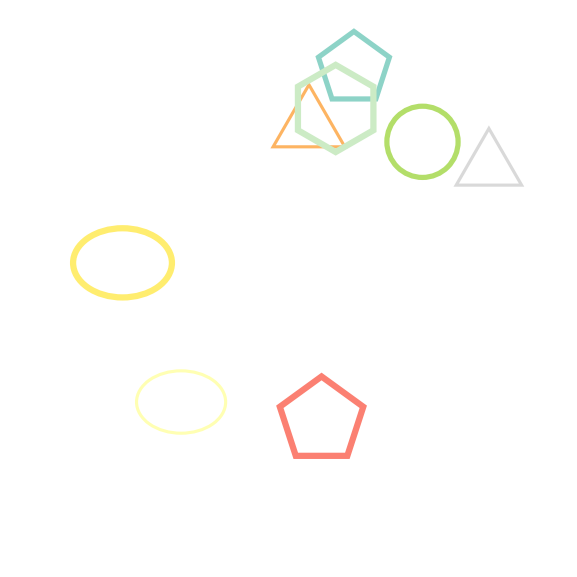[{"shape": "pentagon", "thickness": 2.5, "radius": 0.32, "center": [0.613, 0.88]}, {"shape": "oval", "thickness": 1.5, "radius": 0.39, "center": [0.314, 0.303]}, {"shape": "pentagon", "thickness": 3, "radius": 0.38, "center": [0.557, 0.271]}, {"shape": "triangle", "thickness": 1.5, "radius": 0.36, "center": [0.535, 0.781]}, {"shape": "circle", "thickness": 2.5, "radius": 0.31, "center": [0.732, 0.754]}, {"shape": "triangle", "thickness": 1.5, "radius": 0.33, "center": [0.847, 0.711]}, {"shape": "hexagon", "thickness": 3, "radius": 0.38, "center": [0.581, 0.811]}, {"shape": "oval", "thickness": 3, "radius": 0.43, "center": [0.212, 0.544]}]